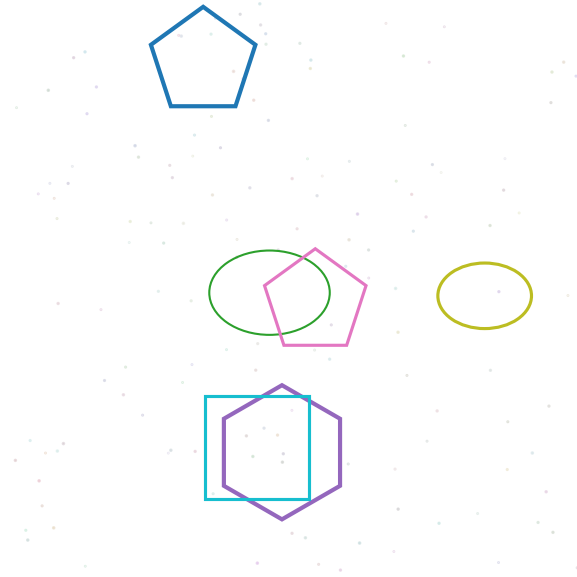[{"shape": "pentagon", "thickness": 2, "radius": 0.48, "center": [0.352, 0.892]}, {"shape": "oval", "thickness": 1, "radius": 0.52, "center": [0.467, 0.492]}, {"shape": "hexagon", "thickness": 2, "radius": 0.58, "center": [0.488, 0.216]}, {"shape": "pentagon", "thickness": 1.5, "radius": 0.46, "center": [0.546, 0.476]}, {"shape": "oval", "thickness": 1.5, "radius": 0.41, "center": [0.839, 0.487]}, {"shape": "square", "thickness": 1.5, "radius": 0.45, "center": [0.445, 0.224]}]